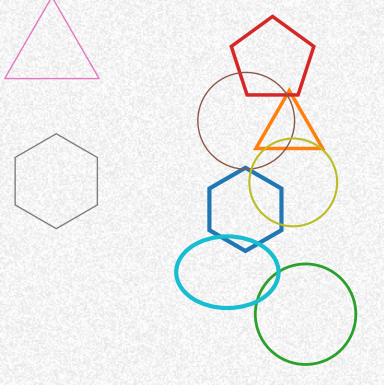[{"shape": "hexagon", "thickness": 3, "radius": 0.54, "center": [0.637, 0.456]}, {"shape": "triangle", "thickness": 2.5, "radius": 0.5, "center": [0.751, 0.664]}, {"shape": "circle", "thickness": 2, "radius": 0.65, "center": [0.794, 0.184]}, {"shape": "pentagon", "thickness": 2.5, "radius": 0.56, "center": [0.708, 0.845]}, {"shape": "circle", "thickness": 1, "radius": 0.63, "center": [0.64, 0.686]}, {"shape": "triangle", "thickness": 1, "radius": 0.71, "center": [0.135, 0.867]}, {"shape": "hexagon", "thickness": 1, "radius": 0.62, "center": [0.146, 0.529]}, {"shape": "circle", "thickness": 1.5, "radius": 0.57, "center": [0.762, 0.526]}, {"shape": "oval", "thickness": 3, "radius": 0.66, "center": [0.591, 0.293]}]